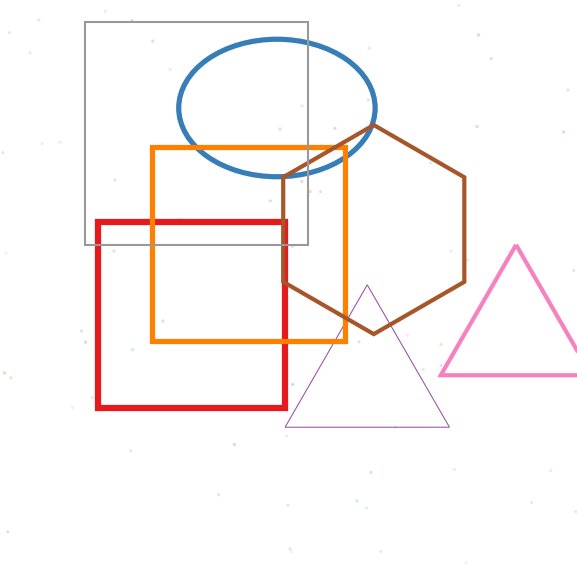[{"shape": "square", "thickness": 3, "radius": 0.81, "center": [0.332, 0.454]}, {"shape": "oval", "thickness": 2.5, "radius": 0.85, "center": [0.48, 0.812]}, {"shape": "triangle", "thickness": 0.5, "radius": 0.82, "center": [0.636, 0.342]}, {"shape": "square", "thickness": 2.5, "radius": 0.84, "center": [0.43, 0.576]}, {"shape": "hexagon", "thickness": 2, "radius": 0.91, "center": [0.647, 0.602]}, {"shape": "triangle", "thickness": 2, "radius": 0.75, "center": [0.894, 0.425]}, {"shape": "square", "thickness": 1, "radius": 0.96, "center": [0.34, 0.768]}]